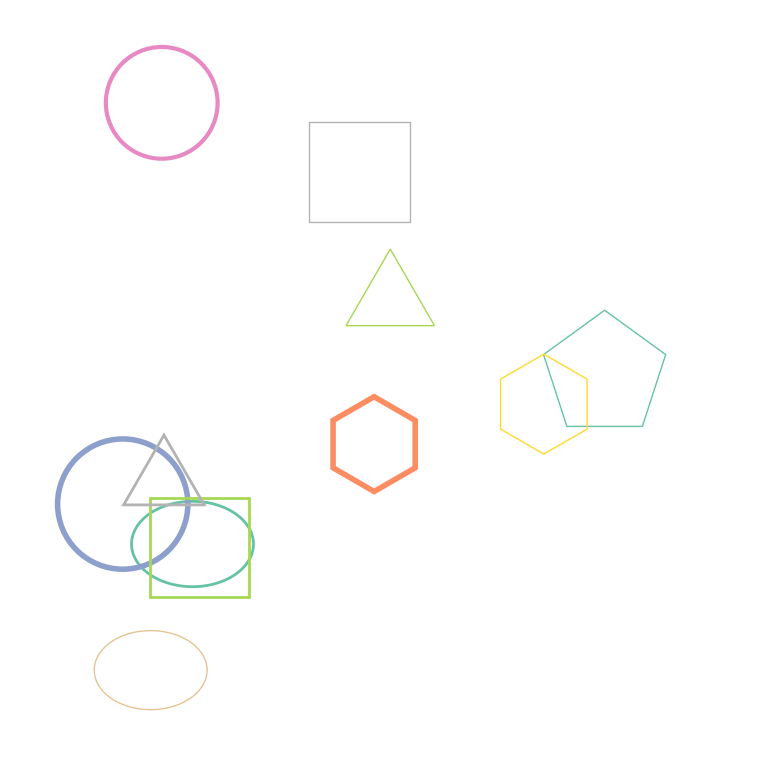[{"shape": "pentagon", "thickness": 0.5, "radius": 0.42, "center": [0.785, 0.514]}, {"shape": "oval", "thickness": 1, "radius": 0.4, "center": [0.25, 0.293]}, {"shape": "hexagon", "thickness": 2, "radius": 0.31, "center": [0.486, 0.423]}, {"shape": "circle", "thickness": 2, "radius": 0.42, "center": [0.159, 0.345]}, {"shape": "circle", "thickness": 1.5, "radius": 0.36, "center": [0.21, 0.866]}, {"shape": "square", "thickness": 1, "radius": 0.32, "center": [0.259, 0.289]}, {"shape": "triangle", "thickness": 0.5, "radius": 0.33, "center": [0.507, 0.61]}, {"shape": "hexagon", "thickness": 0.5, "radius": 0.32, "center": [0.706, 0.475]}, {"shape": "oval", "thickness": 0.5, "radius": 0.37, "center": [0.196, 0.13]}, {"shape": "square", "thickness": 0.5, "radius": 0.33, "center": [0.467, 0.777]}, {"shape": "triangle", "thickness": 1, "radius": 0.3, "center": [0.213, 0.375]}]